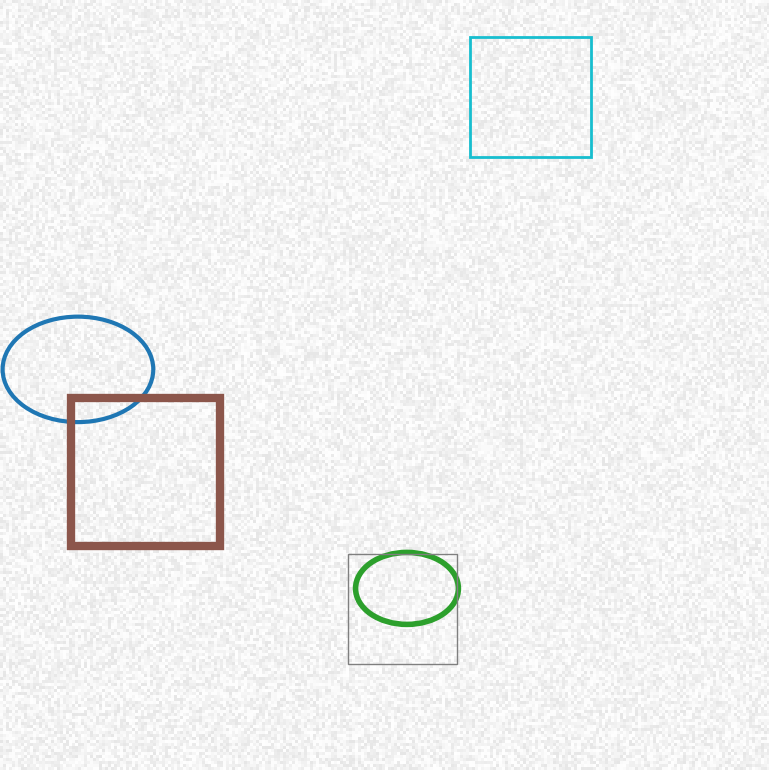[{"shape": "oval", "thickness": 1.5, "radius": 0.49, "center": [0.101, 0.52]}, {"shape": "oval", "thickness": 2, "radius": 0.33, "center": [0.529, 0.236]}, {"shape": "square", "thickness": 3, "radius": 0.48, "center": [0.189, 0.387]}, {"shape": "square", "thickness": 0.5, "radius": 0.36, "center": [0.523, 0.209]}, {"shape": "square", "thickness": 1, "radius": 0.39, "center": [0.689, 0.874]}]